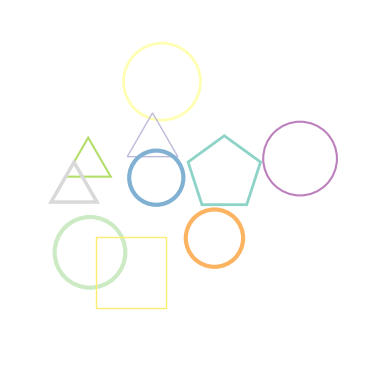[{"shape": "pentagon", "thickness": 2, "radius": 0.49, "center": [0.583, 0.548]}, {"shape": "circle", "thickness": 2, "radius": 0.5, "center": [0.421, 0.788]}, {"shape": "triangle", "thickness": 1, "radius": 0.38, "center": [0.396, 0.631]}, {"shape": "circle", "thickness": 3, "radius": 0.35, "center": [0.406, 0.538]}, {"shape": "circle", "thickness": 3, "radius": 0.37, "center": [0.557, 0.381]}, {"shape": "triangle", "thickness": 1.5, "radius": 0.34, "center": [0.229, 0.575]}, {"shape": "triangle", "thickness": 2.5, "radius": 0.34, "center": [0.192, 0.51]}, {"shape": "circle", "thickness": 1.5, "radius": 0.48, "center": [0.779, 0.588]}, {"shape": "circle", "thickness": 3, "radius": 0.46, "center": [0.234, 0.345]}, {"shape": "square", "thickness": 1, "radius": 0.46, "center": [0.34, 0.293]}]